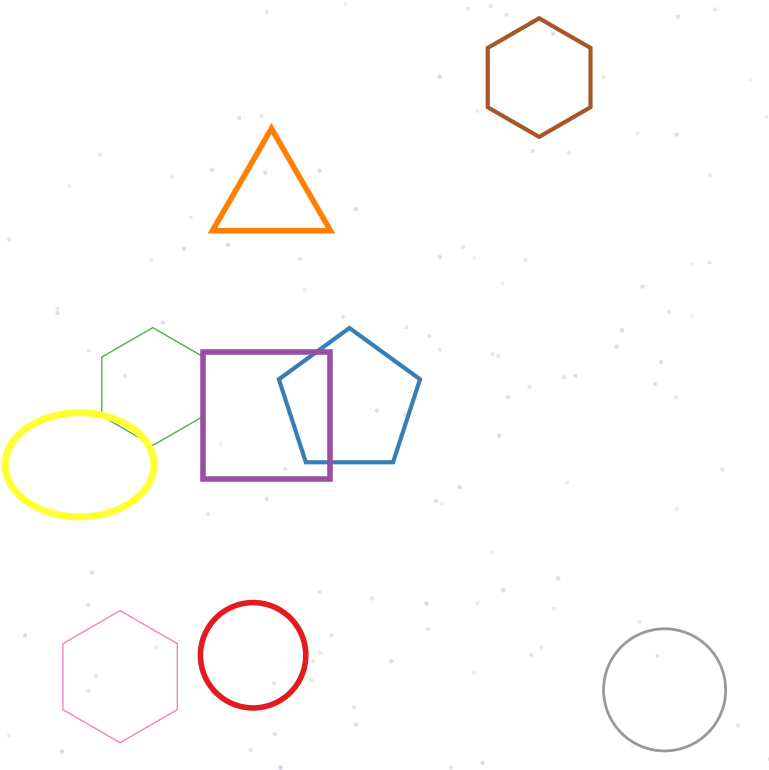[{"shape": "circle", "thickness": 2, "radius": 0.34, "center": [0.329, 0.149]}, {"shape": "pentagon", "thickness": 1.5, "radius": 0.48, "center": [0.454, 0.478]}, {"shape": "hexagon", "thickness": 0.5, "radius": 0.38, "center": [0.198, 0.498]}, {"shape": "square", "thickness": 2, "radius": 0.41, "center": [0.346, 0.46]}, {"shape": "triangle", "thickness": 2, "radius": 0.44, "center": [0.353, 0.745]}, {"shape": "oval", "thickness": 2.5, "radius": 0.48, "center": [0.103, 0.396]}, {"shape": "hexagon", "thickness": 1.5, "radius": 0.39, "center": [0.7, 0.899]}, {"shape": "hexagon", "thickness": 0.5, "radius": 0.43, "center": [0.156, 0.121]}, {"shape": "circle", "thickness": 1, "radius": 0.4, "center": [0.863, 0.104]}]